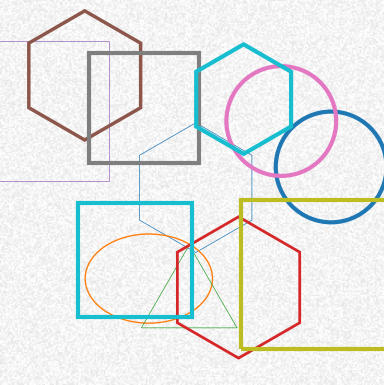[{"shape": "hexagon", "thickness": 0.5, "radius": 0.84, "center": [0.508, 0.513]}, {"shape": "circle", "thickness": 3, "radius": 0.72, "center": [0.86, 0.566]}, {"shape": "oval", "thickness": 1, "radius": 0.83, "center": [0.387, 0.276]}, {"shape": "triangle", "thickness": 0.5, "radius": 0.72, "center": [0.491, 0.22]}, {"shape": "hexagon", "thickness": 2, "radius": 0.92, "center": [0.62, 0.253]}, {"shape": "square", "thickness": 0.5, "radius": 0.91, "center": [0.103, 0.71]}, {"shape": "hexagon", "thickness": 2.5, "radius": 0.84, "center": [0.22, 0.804]}, {"shape": "circle", "thickness": 3, "radius": 0.71, "center": [0.731, 0.686]}, {"shape": "square", "thickness": 3, "radius": 0.71, "center": [0.375, 0.718]}, {"shape": "square", "thickness": 3, "radius": 0.97, "center": [0.821, 0.287]}, {"shape": "hexagon", "thickness": 3, "radius": 0.71, "center": [0.633, 0.743]}, {"shape": "square", "thickness": 3, "radius": 0.74, "center": [0.351, 0.325]}]